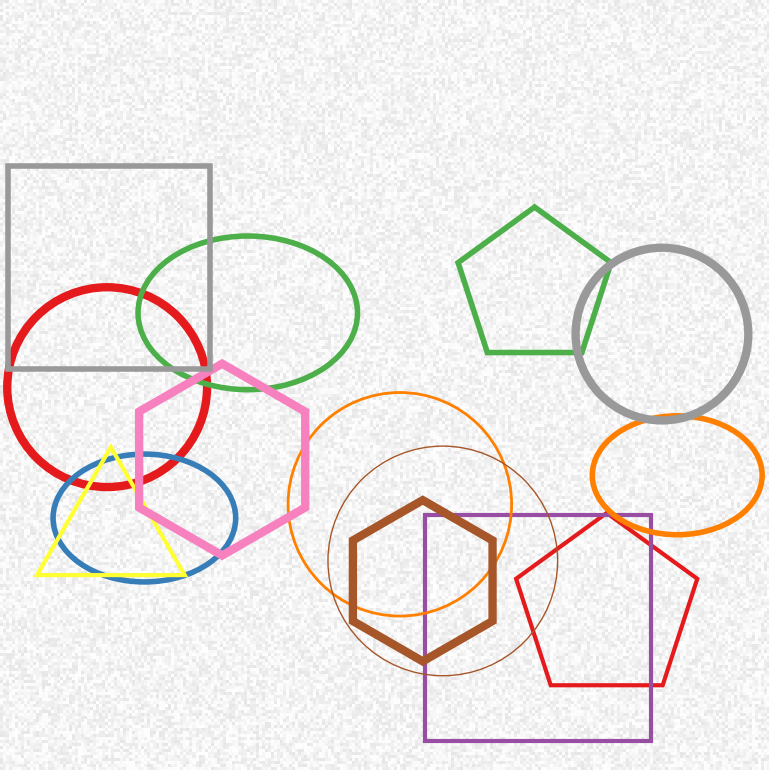[{"shape": "circle", "thickness": 3, "radius": 0.65, "center": [0.139, 0.497]}, {"shape": "pentagon", "thickness": 1.5, "radius": 0.62, "center": [0.788, 0.21]}, {"shape": "oval", "thickness": 2, "radius": 0.59, "center": [0.188, 0.327]}, {"shape": "oval", "thickness": 2, "radius": 0.71, "center": [0.322, 0.594]}, {"shape": "pentagon", "thickness": 2, "radius": 0.52, "center": [0.694, 0.627]}, {"shape": "square", "thickness": 1.5, "radius": 0.73, "center": [0.699, 0.184]}, {"shape": "circle", "thickness": 1, "radius": 0.73, "center": [0.519, 0.345]}, {"shape": "oval", "thickness": 2, "radius": 0.55, "center": [0.88, 0.383]}, {"shape": "triangle", "thickness": 1.5, "radius": 0.55, "center": [0.144, 0.308]}, {"shape": "circle", "thickness": 0.5, "radius": 0.75, "center": [0.575, 0.272]}, {"shape": "hexagon", "thickness": 3, "radius": 0.52, "center": [0.549, 0.246]}, {"shape": "hexagon", "thickness": 3, "radius": 0.62, "center": [0.289, 0.403]}, {"shape": "circle", "thickness": 3, "radius": 0.56, "center": [0.86, 0.566]}, {"shape": "square", "thickness": 2, "radius": 0.66, "center": [0.141, 0.652]}]